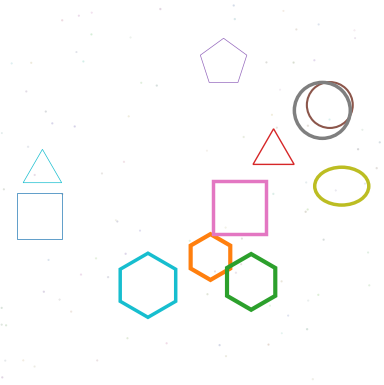[{"shape": "square", "thickness": 0.5, "radius": 0.29, "center": [0.103, 0.439]}, {"shape": "hexagon", "thickness": 3, "radius": 0.3, "center": [0.547, 0.332]}, {"shape": "hexagon", "thickness": 3, "radius": 0.36, "center": [0.652, 0.268]}, {"shape": "triangle", "thickness": 1, "radius": 0.31, "center": [0.711, 0.604]}, {"shape": "pentagon", "thickness": 0.5, "radius": 0.32, "center": [0.581, 0.837]}, {"shape": "circle", "thickness": 1.5, "radius": 0.3, "center": [0.857, 0.727]}, {"shape": "square", "thickness": 2.5, "radius": 0.34, "center": [0.622, 0.46]}, {"shape": "circle", "thickness": 2.5, "radius": 0.36, "center": [0.837, 0.713]}, {"shape": "oval", "thickness": 2.5, "radius": 0.35, "center": [0.888, 0.517]}, {"shape": "triangle", "thickness": 0.5, "radius": 0.29, "center": [0.11, 0.554]}, {"shape": "hexagon", "thickness": 2.5, "radius": 0.42, "center": [0.384, 0.259]}]